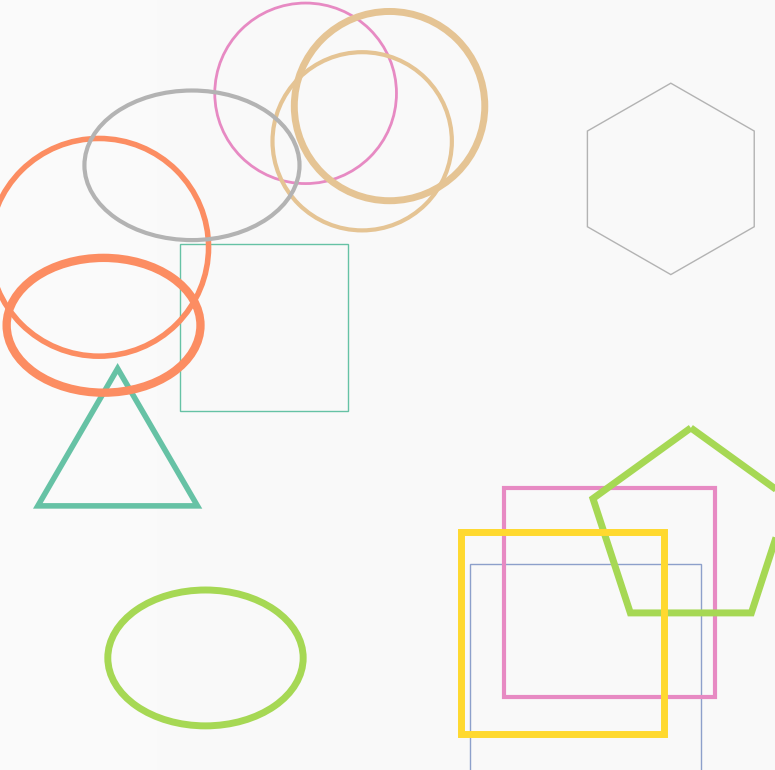[{"shape": "square", "thickness": 0.5, "radius": 0.54, "center": [0.341, 0.575]}, {"shape": "triangle", "thickness": 2, "radius": 0.59, "center": [0.152, 0.402]}, {"shape": "oval", "thickness": 3, "radius": 0.63, "center": [0.134, 0.578]}, {"shape": "circle", "thickness": 2, "radius": 0.71, "center": [0.128, 0.679]}, {"shape": "square", "thickness": 0.5, "radius": 0.75, "center": [0.756, 0.118]}, {"shape": "circle", "thickness": 1, "radius": 0.59, "center": [0.394, 0.879]}, {"shape": "square", "thickness": 1.5, "radius": 0.68, "center": [0.787, 0.23]}, {"shape": "oval", "thickness": 2.5, "radius": 0.63, "center": [0.265, 0.146]}, {"shape": "pentagon", "thickness": 2.5, "radius": 0.66, "center": [0.891, 0.311]}, {"shape": "square", "thickness": 2.5, "radius": 0.65, "center": [0.726, 0.178]}, {"shape": "circle", "thickness": 1.5, "radius": 0.58, "center": [0.467, 0.817]}, {"shape": "circle", "thickness": 2.5, "radius": 0.61, "center": [0.503, 0.862]}, {"shape": "oval", "thickness": 1.5, "radius": 0.69, "center": [0.248, 0.785]}, {"shape": "hexagon", "thickness": 0.5, "radius": 0.62, "center": [0.866, 0.768]}]